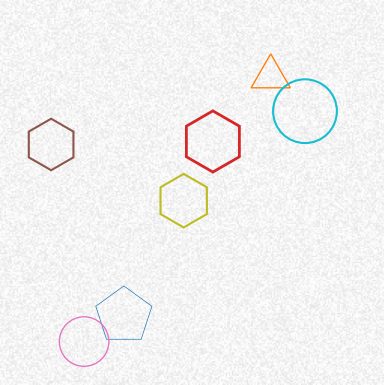[{"shape": "pentagon", "thickness": 0.5, "radius": 0.38, "center": [0.322, 0.181]}, {"shape": "triangle", "thickness": 1, "radius": 0.29, "center": [0.703, 0.801]}, {"shape": "hexagon", "thickness": 2, "radius": 0.4, "center": [0.553, 0.633]}, {"shape": "hexagon", "thickness": 1.5, "radius": 0.33, "center": [0.133, 0.625]}, {"shape": "circle", "thickness": 1, "radius": 0.32, "center": [0.218, 0.113]}, {"shape": "hexagon", "thickness": 1.5, "radius": 0.35, "center": [0.477, 0.479]}, {"shape": "circle", "thickness": 1.5, "radius": 0.41, "center": [0.792, 0.711]}]